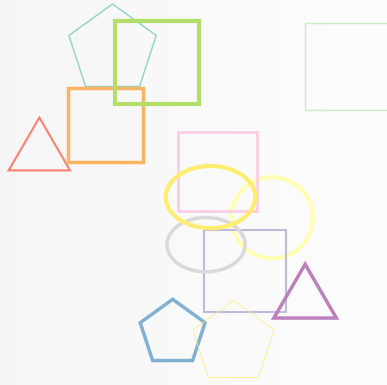[{"shape": "pentagon", "thickness": 1, "radius": 0.59, "center": [0.29, 0.871]}, {"shape": "circle", "thickness": 3, "radius": 0.53, "center": [0.702, 0.434]}, {"shape": "square", "thickness": 1.5, "radius": 0.53, "center": [0.632, 0.297]}, {"shape": "triangle", "thickness": 1.5, "radius": 0.46, "center": [0.102, 0.603]}, {"shape": "pentagon", "thickness": 2.5, "radius": 0.44, "center": [0.446, 0.135]}, {"shape": "square", "thickness": 2.5, "radius": 0.48, "center": [0.272, 0.676]}, {"shape": "square", "thickness": 3, "radius": 0.54, "center": [0.405, 0.837]}, {"shape": "square", "thickness": 2, "radius": 0.51, "center": [0.561, 0.554]}, {"shape": "oval", "thickness": 2.5, "radius": 0.5, "center": [0.532, 0.364]}, {"shape": "triangle", "thickness": 2.5, "radius": 0.47, "center": [0.787, 0.22]}, {"shape": "square", "thickness": 1, "radius": 0.57, "center": [0.899, 0.827]}, {"shape": "pentagon", "thickness": 0.5, "radius": 0.55, "center": [0.603, 0.109]}, {"shape": "oval", "thickness": 3, "radius": 0.58, "center": [0.543, 0.488]}]